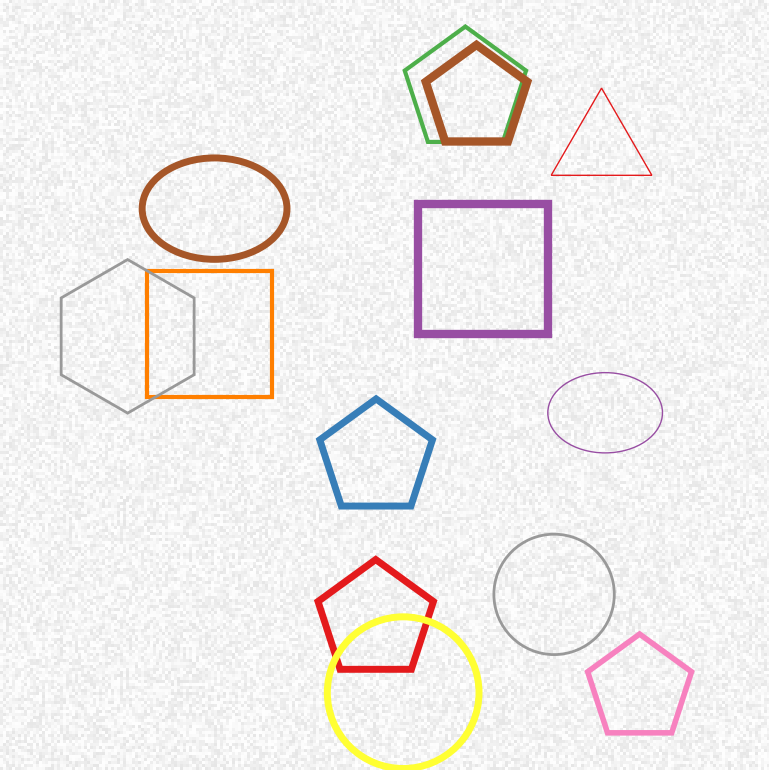[{"shape": "pentagon", "thickness": 2.5, "radius": 0.39, "center": [0.488, 0.194]}, {"shape": "triangle", "thickness": 0.5, "radius": 0.38, "center": [0.781, 0.81]}, {"shape": "pentagon", "thickness": 2.5, "radius": 0.38, "center": [0.488, 0.405]}, {"shape": "pentagon", "thickness": 1.5, "radius": 0.41, "center": [0.604, 0.883]}, {"shape": "square", "thickness": 3, "radius": 0.42, "center": [0.627, 0.651]}, {"shape": "oval", "thickness": 0.5, "radius": 0.37, "center": [0.786, 0.464]}, {"shape": "square", "thickness": 1.5, "radius": 0.41, "center": [0.272, 0.566]}, {"shape": "circle", "thickness": 2.5, "radius": 0.49, "center": [0.524, 0.1]}, {"shape": "pentagon", "thickness": 3, "radius": 0.35, "center": [0.619, 0.872]}, {"shape": "oval", "thickness": 2.5, "radius": 0.47, "center": [0.279, 0.729]}, {"shape": "pentagon", "thickness": 2, "radius": 0.35, "center": [0.831, 0.106]}, {"shape": "hexagon", "thickness": 1, "radius": 0.5, "center": [0.166, 0.563]}, {"shape": "circle", "thickness": 1, "radius": 0.39, "center": [0.72, 0.228]}]